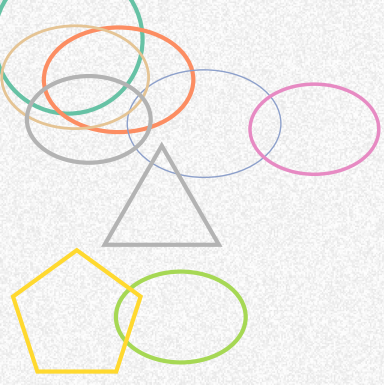[{"shape": "circle", "thickness": 3, "radius": 0.96, "center": [0.178, 0.898]}, {"shape": "oval", "thickness": 3, "radius": 0.97, "center": [0.308, 0.793]}, {"shape": "oval", "thickness": 1, "radius": 1.0, "center": [0.53, 0.679]}, {"shape": "oval", "thickness": 2.5, "radius": 0.84, "center": [0.817, 0.664]}, {"shape": "oval", "thickness": 3, "radius": 0.84, "center": [0.47, 0.177]}, {"shape": "pentagon", "thickness": 3, "radius": 0.87, "center": [0.2, 0.176]}, {"shape": "oval", "thickness": 2, "radius": 0.95, "center": [0.195, 0.799]}, {"shape": "oval", "thickness": 3, "radius": 0.8, "center": [0.231, 0.69]}, {"shape": "triangle", "thickness": 3, "radius": 0.86, "center": [0.42, 0.45]}]